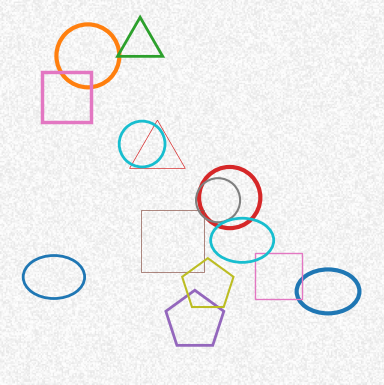[{"shape": "oval", "thickness": 3, "radius": 0.41, "center": [0.852, 0.243]}, {"shape": "oval", "thickness": 2, "radius": 0.4, "center": [0.14, 0.28]}, {"shape": "circle", "thickness": 3, "radius": 0.41, "center": [0.228, 0.855]}, {"shape": "triangle", "thickness": 2, "radius": 0.34, "center": [0.364, 0.887]}, {"shape": "circle", "thickness": 3, "radius": 0.4, "center": [0.597, 0.487]}, {"shape": "triangle", "thickness": 0.5, "radius": 0.42, "center": [0.409, 0.604]}, {"shape": "pentagon", "thickness": 2, "radius": 0.4, "center": [0.506, 0.167]}, {"shape": "square", "thickness": 0.5, "radius": 0.4, "center": [0.448, 0.374]}, {"shape": "square", "thickness": 1, "radius": 0.3, "center": [0.724, 0.283]}, {"shape": "square", "thickness": 2.5, "radius": 0.32, "center": [0.173, 0.748]}, {"shape": "circle", "thickness": 1.5, "radius": 0.29, "center": [0.566, 0.48]}, {"shape": "pentagon", "thickness": 1.5, "radius": 0.35, "center": [0.54, 0.259]}, {"shape": "oval", "thickness": 2, "radius": 0.41, "center": [0.629, 0.376]}, {"shape": "circle", "thickness": 2, "radius": 0.3, "center": [0.369, 0.626]}]